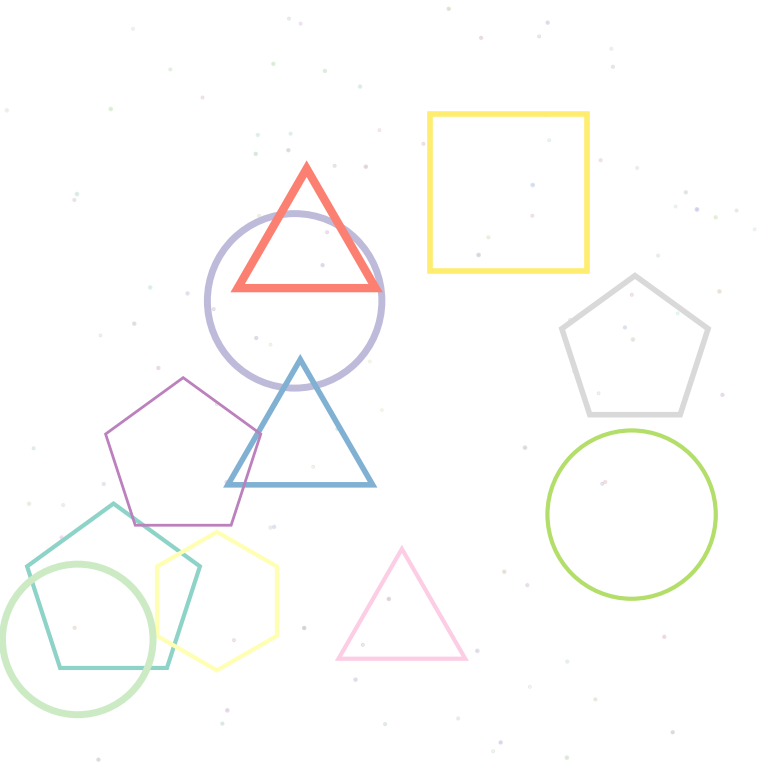[{"shape": "pentagon", "thickness": 1.5, "radius": 0.59, "center": [0.147, 0.228]}, {"shape": "hexagon", "thickness": 1.5, "radius": 0.45, "center": [0.282, 0.219]}, {"shape": "circle", "thickness": 2.5, "radius": 0.57, "center": [0.383, 0.609]}, {"shape": "triangle", "thickness": 3, "radius": 0.52, "center": [0.398, 0.678]}, {"shape": "triangle", "thickness": 2, "radius": 0.54, "center": [0.39, 0.425]}, {"shape": "circle", "thickness": 1.5, "radius": 0.55, "center": [0.82, 0.332]}, {"shape": "triangle", "thickness": 1.5, "radius": 0.48, "center": [0.522, 0.192]}, {"shape": "pentagon", "thickness": 2, "radius": 0.5, "center": [0.825, 0.542]}, {"shape": "pentagon", "thickness": 1, "radius": 0.53, "center": [0.238, 0.404]}, {"shape": "circle", "thickness": 2.5, "radius": 0.49, "center": [0.101, 0.17]}, {"shape": "square", "thickness": 2, "radius": 0.51, "center": [0.66, 0.75]}]